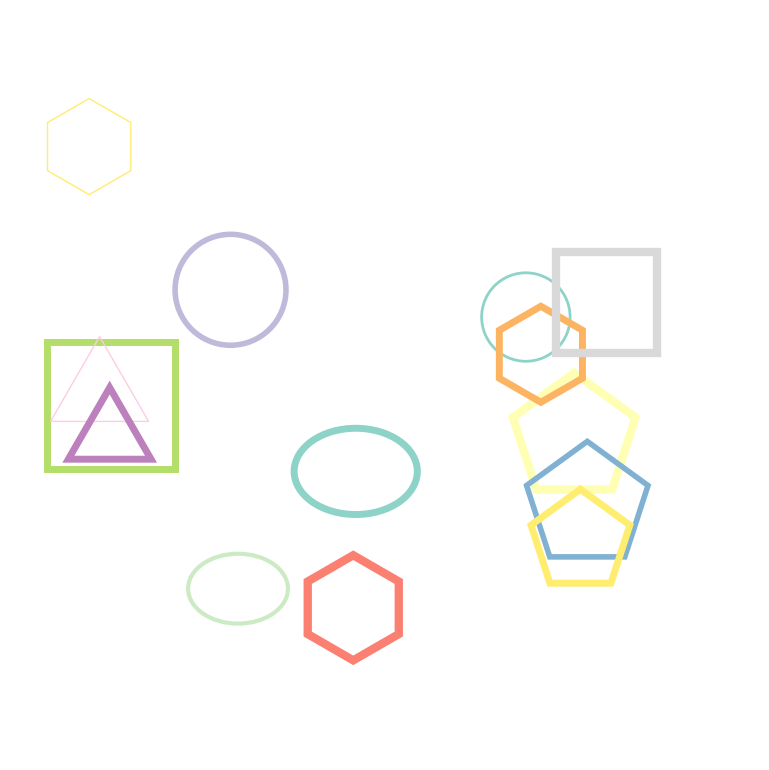[{"shape": "oval", "thickness": 2.5, "radius": 0.4, "center": [0.462, 0.388]}, {"shape": "circle", "thickness": 1, "radius": 0.29, "center": [0.683, 0.588]}, {"shape": "pentagon", "thickness": 3, "radius": 0.42, "center": [0.746, 0.432]}, {"shape": "circle", "thickness": 2, "radius": 0.36, "center": [0.299, 0.624]}, {"shape": "hexagon", "thickness": 3, "radius": 0.34, "center": [0.459, 0.211]}, {"shape": "pentagon", "thickness": 2, "radius": 0.41, "center": [0.763, 0.344]}, {"shape": "hexagon", "thickness": 2.5, "radius": 0.31, "center": [0.702, 0.54]}, {"shape": "square", "thickness": 2.5, "radius": 0.41, "center": [0.144, 0.473]}, {"shape": "triangle", "thickness": 0.5, "radius": 0.37, "center": [0.129, 0.489]}, {"shape": "square", "thickness": 3, "radius": 0.33, "center": [0.787, 0.607]}, {"shape": "triangle", "thickness": 2.5, "radius": 0.31, "center": [0.142, 0.435]}, {"shape": "oval", "thickness": 1.5, "radius": 0.32, "center": [0.309, 0.236]}, {"shape": "hexagon", "thickness": 0.5, "radius": 0.31, "center": [0.116, 0.81]}, {"shape": "pentagon", "thickness": 2.5, "radius": 0.34, "center": [0.754, 0.297]}]